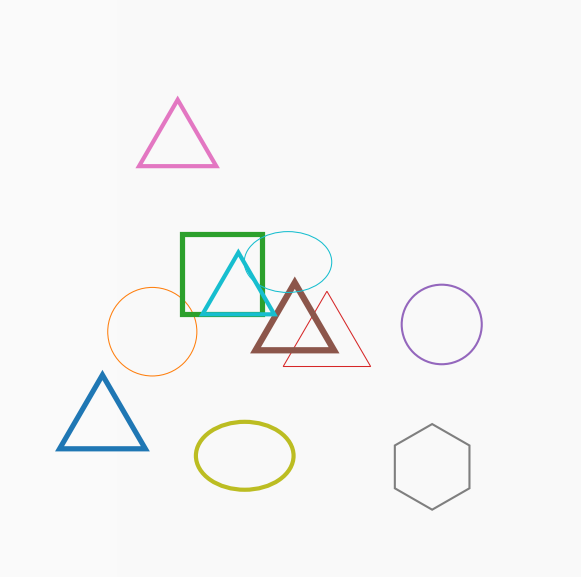[{"shape": "triangle", "thickness": 2.5, "radius": 0.43, "center": [0.176, 0.265]}, {"shape": "circle", "thickness": 0.5, "radius": 0.38, "center": [0.262, 0.425]}, {"shape": "square", "thickness": 2.5, "radius": 0.35, "center": [0.382, 0.525]}, {"shape": "triangle", "thickness": 0.5, "radius": 0.43, "center": [0.562, 0.408]}, {"shape": "circle", "thickness": 1, "radius": 0.34, "center": [0.76, 0.437]}, {"shape": "triangle", "thickness": 3, "radius": 0.39, "center": [0.507, 0.432]}, {"shape": "triangle", "thickness": 2, "radius": 0.38, "center": [0.306, 0.75]}, {"shape": "hexagon", "thickness": 1, "radius": 0.37, "center": [0.743, 0.191]}, {"shape": "oval", "thickness": 2, "radius": 0.42, "center": [0.421, 0.21]}, {"shape": "triangle", "thickness": 2, "radius": 0.36, "center": [0.41, 0.491]}, {"shape": "oval", "thickness": 0.5, "radius": 0.38, "center": [0.495, 0.545]}]